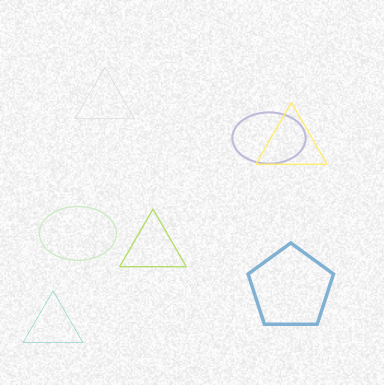[{"shape": "triangle", "thickness": 0.5, "radius": 0.45, "center": [0.138, 0.155]}, {"shape": "oval", "thickness": 1.5, "radius": 0.48, "center": [0.699, 0.641]}, {"shape": "pentagon", "thickness": 2.5, "radius": 0.58, "center": [0.755, 0.252]}, {"shape": "triangle", "thickness": 1, "radius": 0.5, "center": [0.397, 0.357]}, {"shape": "triangle", "thickness": 0.5, "radius": 0.45, "center": [0.272, 0.736]}, {"shape": "oval", "thickness": 1, "radius": 0.5, "center": [0.202, 0.394]}, {"shape": "triangle", "thickness": 1, "radius": 0.53, "center": [0.757, 0.627]}]